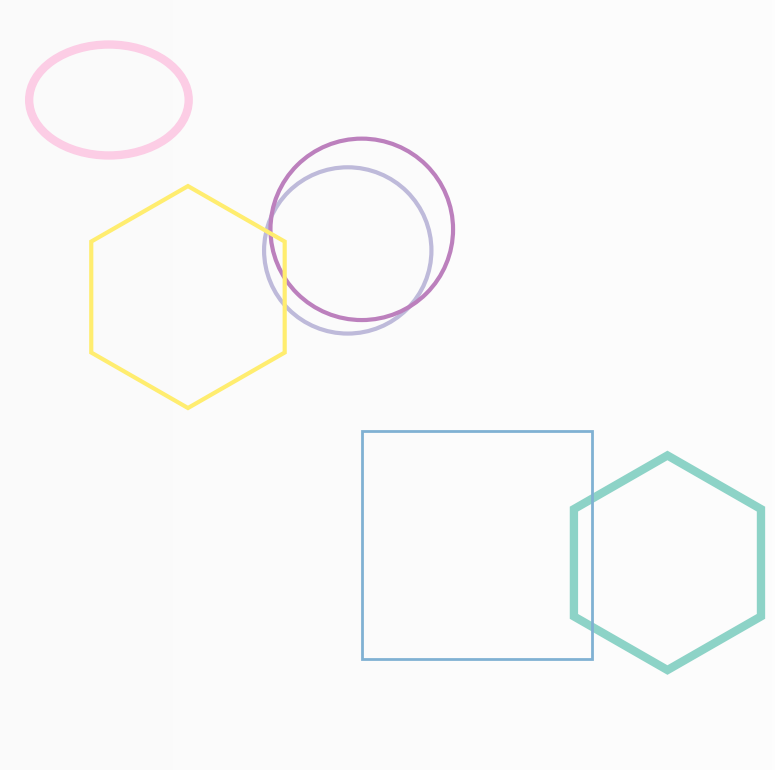[{"shape": "hexagon", "thickness": 3, "radius": 0.7, "center": [0.861, 0.269]}, {"shape": "circle", "thickness": 1.5, "radius": 0.54, "center": [0.449, 0.675]}, {"shape": "square", "thickness": 1, "radius": 0.74, "center": [0.616, 0.293]}, {"shape": "oval", "thickness": 3, "radius": 0.51, "center": [0.141, 0.87]}, {"shape": "circle", "thickness": 1.5, "radius": 0.59, "center": [0.467, 0.702]}, {"shape": "hexagon", "thickness": 1.5, "radius": 0.72, "center": [0.243, 0.614]}]